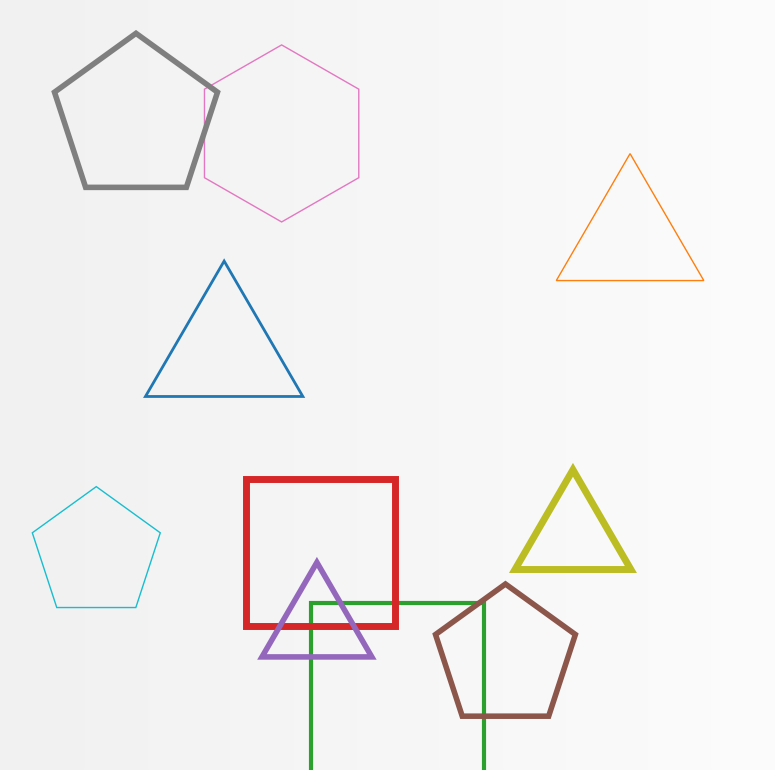[{"shape": "triangle", "thickness": 1, "radius": 0.59, "center": [0.289, 0.544]}, {"shape": "triangle", "thickness": 0.5, "radius": 0.55, "center": [0.813, 0.691]}, {"shape": "square", "thickness": 1.5, "radius": 0.56, "center": [0.513, 0.105]}, {"shape": "square", "thickness": 2.5, "radius": 0.48, "center": [0.414, 0.283]}, {"shape": "triangle", "thickness": 2, "radius": 0.41, "center": [0.409, 0.188]}, {"shape": "pentagon", "thickness": 2, "radius": 0.47, "center": [0.652, 0.147]}, {"shape": "hexagon", "thickness": 0.5, "radius": 0.57, "center": [0.363, 0.827]}, {"shape": "pentagon", "thickness": 2, "radius": 0.55, "center": [0.175, 0.846]}, {"shape": "triangle", "thickness": 2.5, "radius": 0.43, "center": [0.739, 0.304]}, {"shape": "pentagon", "thickness": 0.5, "radius": 0.43, "center": [0.124, 0.281]}]